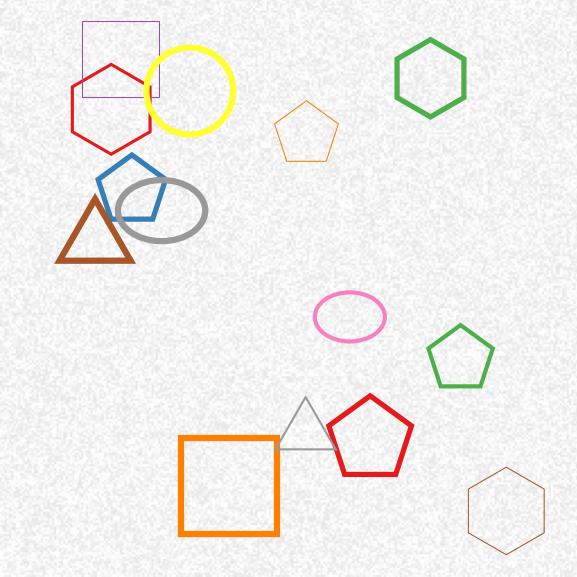[{"shape": "pentagon", "thickness": 2.5, "radius": 0.38, "center": [0.641, 0.239]}, {"shape": "hexagon", "thickness": 1.5, "radius": 0.39, "center": [0.193, 0.81]}, {"shape": "pentagon", "thickness": 2.5, "radius": 0.31, "center": [0.228, 0.669]}, {"shape": "hexagon", "thickness": 2.5, "radius": 0.33, "center": [0.745, 0.864]}, {"shape": "pentagon", "thickness": 2, "radius": 0.29, "center": [0.798, 0.378]}, {"shape": "square", "thickness": 0.5, "radius": 0.33, "center": [0.208, 0.897]}, {"shape": "square", "thickness": 3, "radius": 0.42, "center": [0.397, 0.158]}, {"shape": "pentagon", "thickness": 0.5, "radius": 0.29, "center": [0.531, 0.767]}, {"shape": "circle", "thickness": 3, "radius": 0.38, "center": [0.329, 0.842]}, {"shape": "hexagon", "thickness": 0.5, "radius": 0.38, "center": [0.877, 0.114]}, {"shape": "triangle", "thickness": 3, "radius": 0.36, "center": [0.165, 0.583]}, {"shape": "oval", "thickness": 2, "radius": 0.3, "center": [0.606, 0.45]}, {"shape": "oval", "thickness": 3, "radius": 0.38, "center": [0.28, 0.634]}, {"shape": "triangle", "thickness": 1, "radius": 0.3, "center": [0.529, 0.251]}]